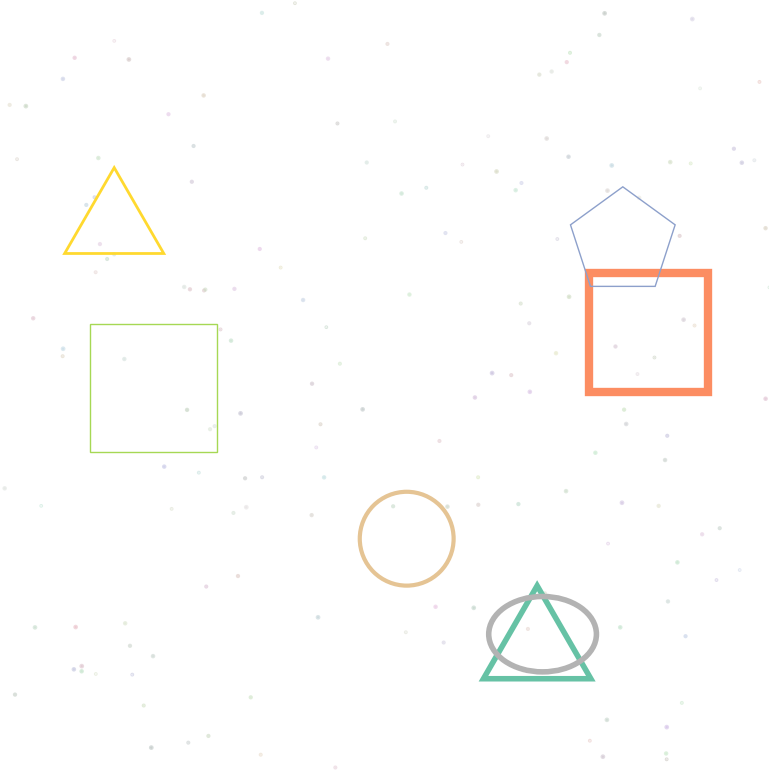[{"shape": "triangle", "thickness": 2, "radius": 0.4, "center": [0.698, 0.159]}, {"shape": "square", "thickness": 3, "radius": 0.39, "center": [0.843, 0.569]}, {"shape": "pentagon", "thickness": 0.5, "radius": 0.36, "center": [0.809, 0.686]}, {"shape": "square", "thickness": 0.5, "radius": 0.41, "center": [0.199, 0.496]}, {"shape": "triangle", "thickness": 1, "radius": 0.37, "center": [0.148, 0.708]}, {"shape": "circle", "thickness": 1.5, "radius": 0.3, "center": [0.528, 0.3]}, {"shape": "oval", "thickness": 2, "radius": 0.35, "center": [0.705, 0.176]}]